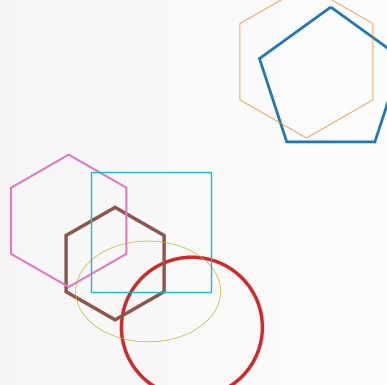[{"shape": "pentagon", "thickness": 2, "radius": 0.97, "center": [0.854, 0.788]}, {"shape": "hexagon", "thickness": 0.5, "radius": 0.99, "center": [0.791, 0.84]}, {"shape": "circle", "thickness": 2.5, "radius": 0.91, "center": [0.495, 0.15]}, {"shape": "hexagon", "thickness": 2.5, "radius": 0.73, "center": [0.297, 0.315]}, {"shape": "hexagon", "thickness": 1.5, "radius": 0.86, "center": [0.177, 0.427]}, {"shape": "oval", "thickness": 0.5, "radius": 0.94, "center": [0.382, 0.243]}, {"shape": "square", "thickness": 1, "radius": 0.78, "center": [0.389, 0.397]}]